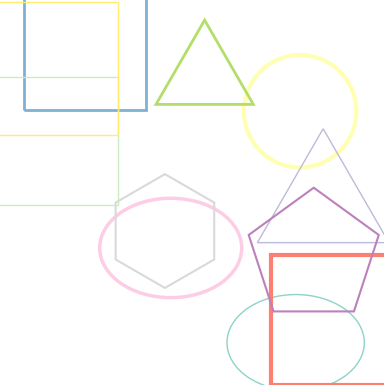[{"shape": "oval", "thickness": 1, "radius": 0.89, "center": [0.768, 0.11]}, {"shape": "circle", "thickness": 3, "radius": 0.73, "center": [0.779, 0.711]}, {"shape": "triangle", "thickness": 1, "radius": 0.99, "center": [0.839, 0.468]}, {"shape": "square", "thickness": 3, "radius": 0.84, "center": [0.872, 0.169]}, {"shape": "square", "thickness": 2, "radius": 0.79, "center": [0.22, 0.872]}, {"shape": "triangle", "thickness": 2, "radius": 0.73, "center": [0.532, 0.802]}, {"shape": "oval", "thickness": 2.5, "radius": 0.92, "center": [0.443, 0.356]}, {"shape": "hexagon", "thickness": 1.5, "radius": 0.74, "center": [0.428, 0.4]}, {"shape": "pentagon", "thickness": 1.5, "radius": 0.89, "center": [0.815, 0.335]}, {"shape": "square", "thickness": 1, "radius": 0.83, "center": [0.141, 0.634]}, {"shape": "square", "thickness": 1, "radius": 0.86, "center": [0.134, 0.822]}]